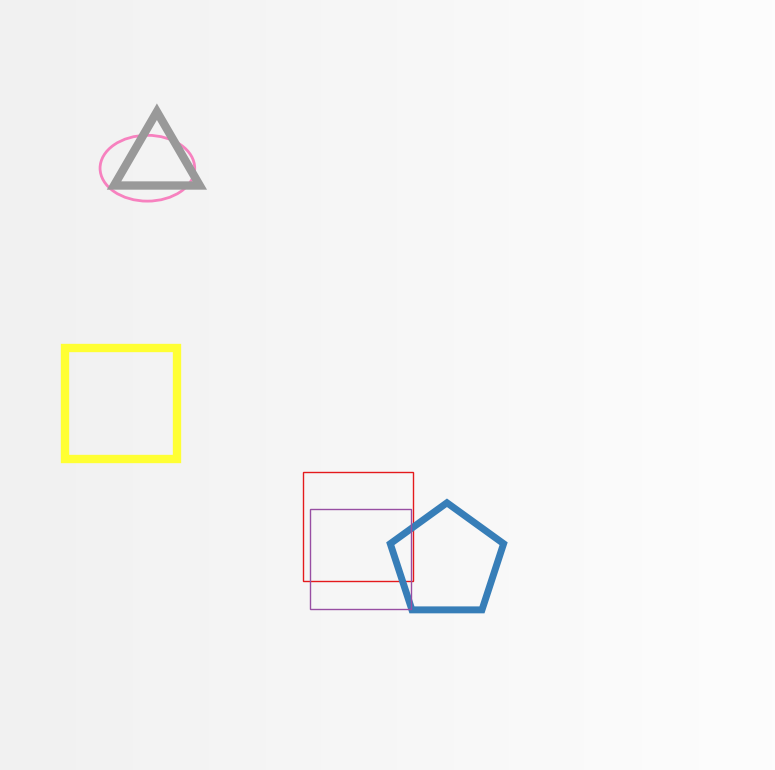[{"shape": "square", "thickness": 0.5, "radius": 0.35, "center": [0.462, 0.316]}, {"shape": "pentagon", "thickness": 2.5, "radius": 0.38, "center": [0.577, 0.27]}, {"shape": "square", "thickness": 0.5, "radius": 0.32, "center": [0.465, 0.274]}, {"shape": "square", "thickness": 3, "radius": 0.36, "center": [0.156, 0.476]}, {"shape": "oval", "thickness": 1, "radius": 0.31, "center": [0.19, 0.782]}, {"shape": "triangle", "thickness": 3, "radius": 0.32, "center": [0.202, 0.791]}]